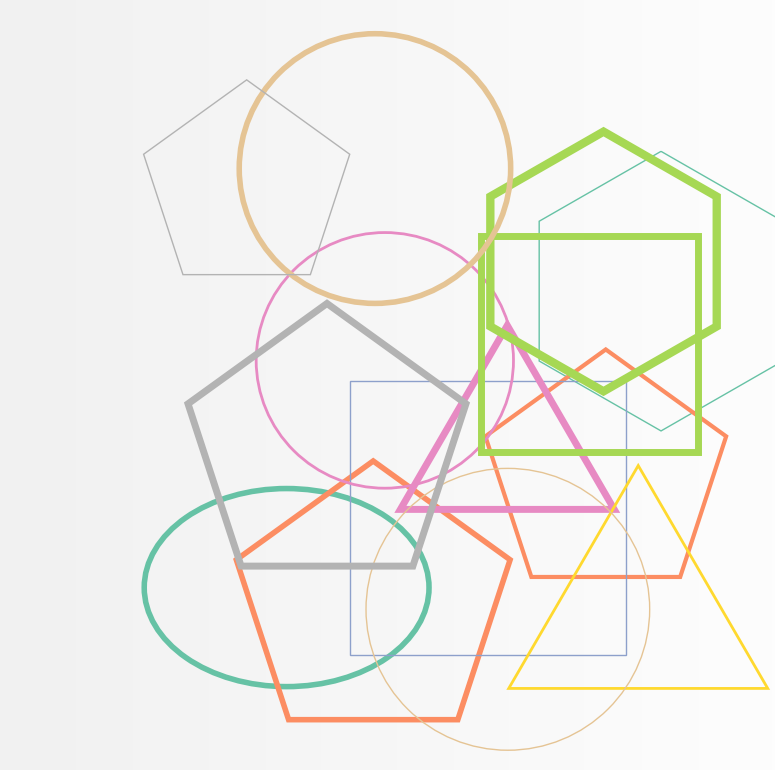[{"shape": "oval", "thickness": 2, "radius": 0.92, "center": [0.37, 0.237]}, {"shape": "hexagon", "thickness": 0.5, "radius": 0.91, "center": [0.853, 0.622]}, {"shape": "pentagon", "thickness": 1.5, "radius": 0.82, "center": [0.782, 0.383]}, {"shape": "pentagon", "thickness": 2, "radius": 0.93, "center": [0.482, 0.216]}, {"shape": "square", "thickness": 0.5, "radius": 0.89, "center": [0.63, 0.328]}, {"shape": "triangle", "thickness": 2.5, "radius": 0.8, "center": [0.655, 0.418]}, {"shape": "circle", "thickness": 1, "radius": 0.83, "center": [0.497, 0.532]}, {"shape": "hexagon", "thickness": 3, "radius": 0.84, "center": [0.779, 0.66]}, {"shape": "square", "thickness": 2.5, "radius": 0.7, "center": [0.761, 0.553]}, {"shape": "triangle", "thickness": 1, "radius": 0.96, "center": [0.824, 0.202]}, {"shape": "circle", "thickness": 2, "radius": 0.88, "center": [0.484, 0.781]}, {"shape": "circle", "thickness": 0.5, "radius": 0.92, "center": [0.655, 0.209]}, {"shape": "pentagon", "thickness": 2.5, "radius": 0.94, "center": [0.422, 0.417]}, {"shape": "pentagon", "thickness": 0.5, "radius": 0.7, "center": [0.318, 0.756]}]